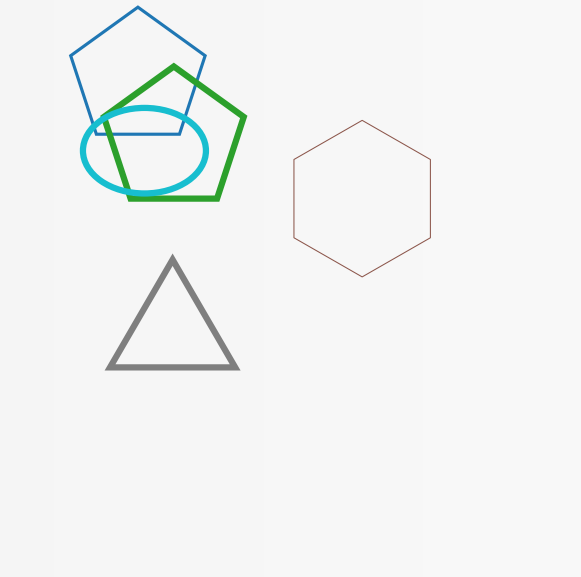[{"shape": "pentagon", "thickness": 1.5, "radius": 0.61, "center": [0.237, 0.865]}, {"shape": "pentagon", "thickness": 3, "radius": 0.63, "center": [0.299, 0.758]}, {"shape": "hexagon", "thickness": 0.5, "radius": 0.68, "center": [0.623, 0.655]}, {"shape": "triangle", "thickness": 3, "radius": 0.62, "center": [0.297, 0.425]}, {"shape": "oval", "thickness": 3, "radius": 0.53, "center": [0.249, 0.738]}]